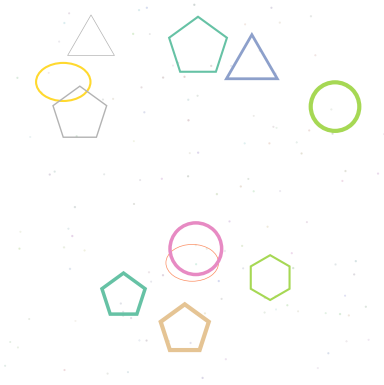[{"shape": "pentagon", "thickness": 1.5, "radius": 0.39, "center": [0.514, 0.878]}, {"shape": "pentagon", "thickness": 2.5, "radius": 0.29, "center": [0.321, 0.232]}, {"shape": "oval", "thickness": 0.5, "radius": 0.34, "center": [0.499, 0.317]}, {"shape": "triangle", "thickness": 2, "radius": 0.38, "center": [0.654, 0.834]}, {"shape": "circle", "thickness": 2.5, "radius": 0.34, "center": [0.509, 0.354]}, {"shape": "circle", "thickness": 3, "radius": 0.32, "center": [0.87, 0.723]}, {"shape": "hexagon", "thickness": 1.5, "radius": 0.29, "center": [0.702, 0.279]}, {"shape": "oval", "thickness": 1.5, "radius": 0.35, "center": [0.164, 0.787]}, {"shape": "pentagon", "thickness": 3, "radius": 0.33, "center": [0.48, 0.144]}, {"shape": "triangle", "thickness": 0.5, "radius": 0.35, "center": [0.236, 0.891]}, {"shape": "pentagon", "thickness": 1, "radius": 0.37, "center": [0.207, 0.703]}]